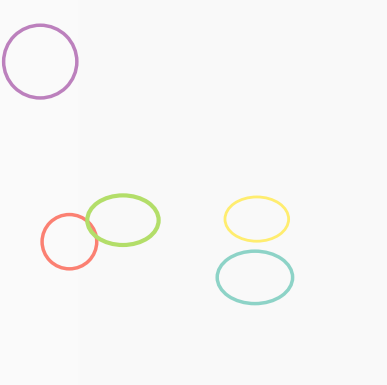[{"shape": "oval", "thickness": 2.5, "radius": 0.49, "center": [0.658, 0.28]}, {"shape": "circle", "thickness": 2.5, "radius": 0.35, "center": [0.179, 0.372]}, {"shape": "oval", "thickness": 3, "radius": 0.46, "center": [0.317, 0.428]}, {"shape": "circle", "thickness": 2.5, "radius": 0.47, "center": [0.104, 0.84]}, {"shape": "oval", "thickness": 2, "radius": 0.41, "center": [0.663, 0.431]}]